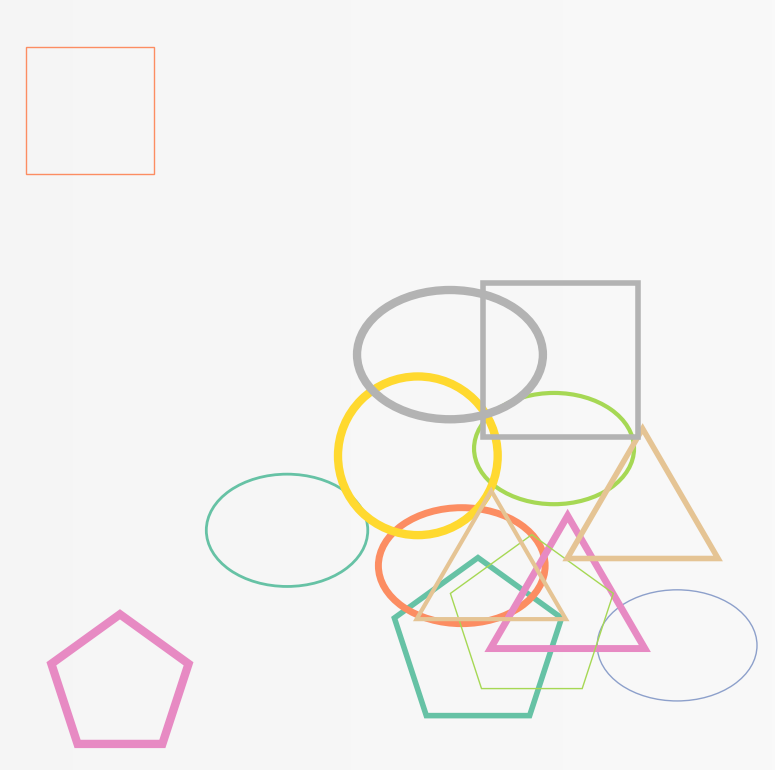[{"shape": "pentagon", "thickness": 2, "radius": 0.57, "center": [0.617, 0.162]}, {"shape": "oval", "thickness": 1, "radius": 0.52, "center": [0.37, 0.311]}, {"shape": "square", "thickness": 0.5, "radius": 0.41, "center": [0.116, 0.857]}, {"shape": "oval", "thickness": 2.5, "radius": 0.54, "center": [0.596, 0.265]}, {"shape": "oval", "thickness": 0.5, "radius": 0.52, "center": [0.874, 0.162]}, {"shape": "pentagon", "thickness": 3, "radius": 0.47, "center": [0.155, 0.109]}, {"shape": "triangle", "thickness": 2.5, "radius": 0.58, "center": [0.732, 0.215]}, {"shape": "pentagon", "thickness": 0.5, "radius": 0.55, "center": [0.686, 0.195]}, {"shape": "oval", "thickness": 1.5, "radius": 0.52, "center": [0.715, 0.417]}, {"shape": "circle", "thickness": 3, "radius": 0.52, "center": [0.539, 0.408]}, {"shape": "triangle", "thickness": 1.5, "radius": 0.56, "center": [0.634, 0.252]}, {"shape": "triangle", "thickness": 2, "radius": 0.56, "center": [0.829, 0.331]}, {"shape": "oval", "thickness": 3, "radius": 0.6, "center": [0.581, 0.539]}, {"shape": "square", "thickness": 2, "radius": 0.5, "center": [0.723, 0.533]}]